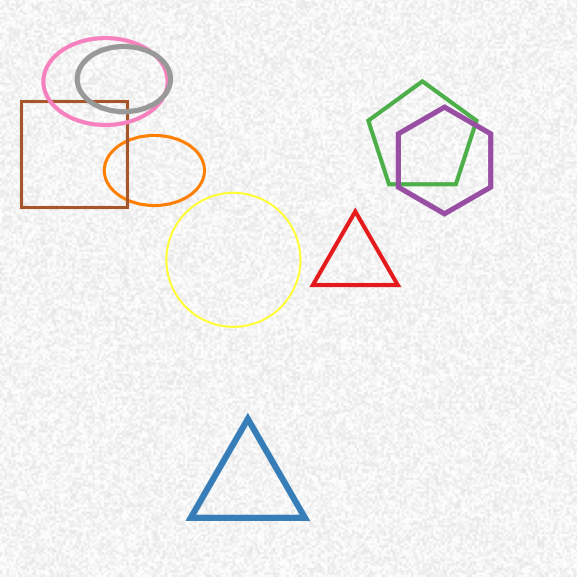[{"shape": "triangle", "thickness": 2, "radius": 0.42, "center": [0.615, 0.548]}, {"shape": "triangle", "thickness": 3, "radius": 0.57, "center": [0.429, 0.16]}, {"shape": "pentagon", "thickness": 2, "radius": 0.49, "center": [0.731, 0.76]}, {"shape": "hexagon", "thickness": 2.5, "radius": 0.46, "center": [0.77, 0.721]}, {"shape": "oval", "thickness": 1.5, "radius": 0.43, "center": [0.267, 0.704]}, {"shape": "circle", "thickness": 1, "radius": 0.58, "center": [0.404, 0.549]}, {"shape": "square", "thickness": 1.5, "radius": 0.46, "center": [0.128, 0.733]}, {"shape": "oval", "thickness": 2, "radius": 0.54, "center": [0.183, 0.858]}, {"shape": "oval", "thickness": 2.5, "radius": 0.4, "center": [0.215, 0.862]}]